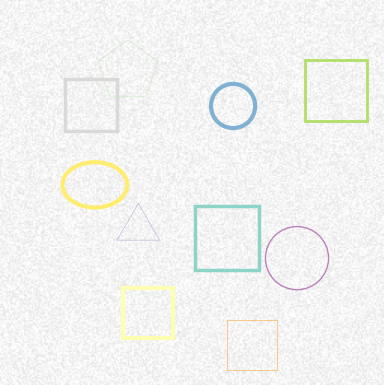[{"shape": "square", "thickness": 2.5, "radius": 0.41, "center": [0.59, 0.381]}, {"shape": "square", "thickness": 3, "radius": 0.32, "center": [0.384, 0.187]}, {"shape": "triangle", "thickness": 0.5, "radius": 0.32, "center": [0.359, 0.408]}, {"shape": "circle", "thickness": 3, "radius": 0.29, "center": [0.605, 0.725]}, {"shape": "square", "thickness": 0.5, "radius": 0.32, "center": [0.654, 0.103]}, {"shape": "square", "thickness": 2, "radius": 0.4, "center": [0.873, 0.765]}, {"shape": "square", "thickness": 2.5, "radius": 0.34, "center": [0.236, 0.728]}, {"shape": "circle", "thickness": 1, "radius": 0.41, "center": [0.771, 0.33]}, {"shape": "pentagon", "thickness": 0.5, "radius": 0.41, "center": [0.333, 0.816]}, {"shape": "oval", "thickness": 3, "radius": 0.42, "center": [0.246, 0.52]}]